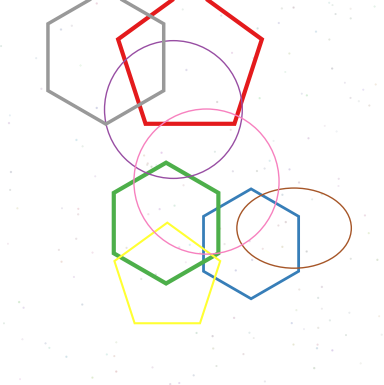[{"shape": "pentagon", "thickness": 3, "radius": 0.98, "center": [0.493, 0.837]}, {"shape": "hexagon", "thickness": 2, "radius": 0.71, "center": [0.652, 0.367]}, {"shape": "hexagon", "thickness": 3, "radius": 0.78, "center": [0.431, 0.421]}, {"shape": "circle", "thickness": 1, "radius": 0.89, "center": [0.45, 0.716]}, {"shape": "pentagon", "thickness": 1.5, "radius": 0.72, "center": [0.435, 0.277]}, {"shape": "oval", "thickness": 1, "radius": 0.74, "center": [0.764, 0.407]}, {"shape": "circle", "thickness": 1, "radius": 0.94, "center": [0.536, 0.528]}, {"shape": "hexagon", "thickness": 2.5, "radius": 0.87, "center": [0.275, 0.851]}]